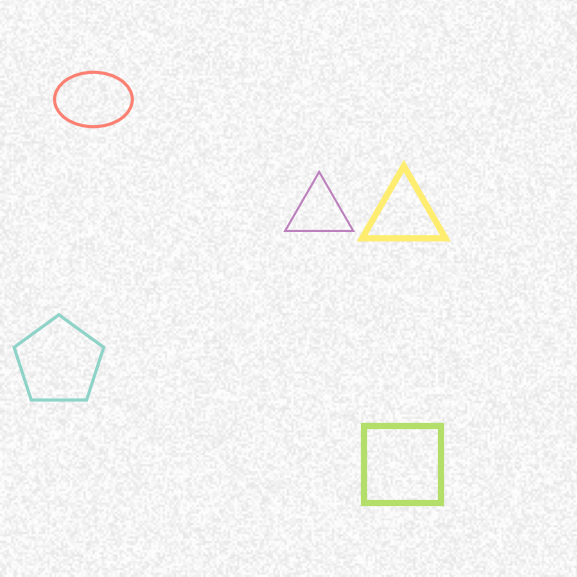[{"shape": "pentagon", "thickness": 1.5, "radius": 0.41, "center": [0.102, 0.372]}, {"shape": "oval", "thickness": 1.5, "radius": 0.34, "center": [0.162, 0.827]}, {"shape": "square", "thickness": 3, "radius": 0.34, "center": [0.696, 0.195]}, {"shape": "triangle", "thickness": 1, "radius": 0.34, "center": [0.553, 0.633]}, {"shape": "triangle", "thickness": 3, "radius": 0.42, "center": [0.699, 0.628]}]